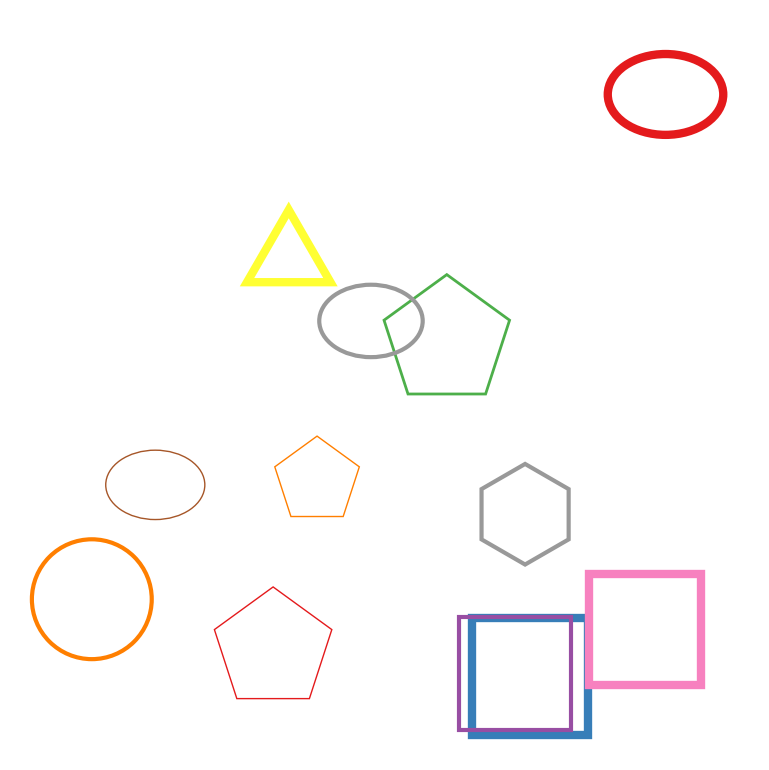[{"shape": "oval", "thickness": 3, "radius": 0.37, "center": [0.864, 0.877]}, {"shape": "pentagon", "thickness": 0.5, "radius": 0.4, "center": [0.355, 0.158]}, {"shape": "square", "thickness": 3, "radius": 0.38, "center": [0.688, 0.121]}, {"shape": "pentagon", "thickness": 1, "radius": 0.43, "center": [0.58, 0.558]}, {"shape": "square", "thickness": 1.5, "radius": 0.37, "center": [0.669, 0.126]}, {"shape": "pentagon", "thickness": 0.5, "radius": 0.29, "center": [0.412, 0.376]}, {"shape": "circle", "thickness": 1.5, "radius": 0.39, "center": [0.119, 0.222]}, {"shape": "triangle", "thickness": 3, "radius": 0.31, "center": [0.375, 0.665]}, {"shape": "oval", "thickness": 0.5, "radius": 0.32, "center": [0.202, 0.37]}, {"shape": "square", "thickness": 3, "radius": 0.36, "center": [0.838, 0.182]}, {"shape": "hexagon", "thickness": 1.5, "radius": 0.33, "center": [0.682, 0.332]}, {"shape": "oval", "thickness": 1.5, "radius": 0.34, "center": [0.482, 0.583]}]